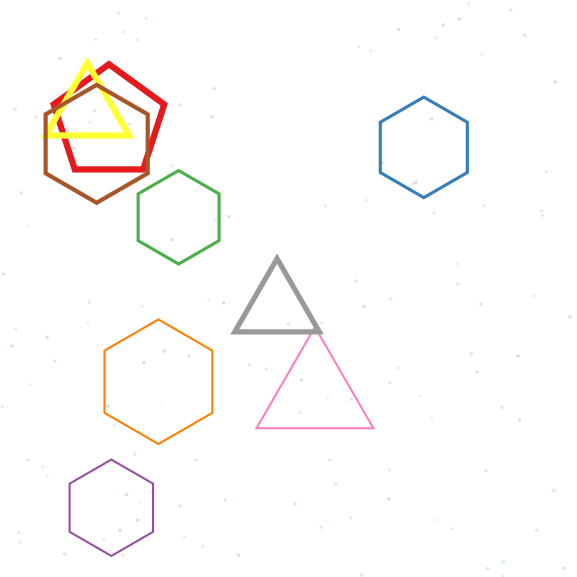[{"shape": "pentagon", "thickness": 3, "radius": 0.5, "center": [0.189, 0.787]}, {"shape": "hexagon", "thickness": 1.5, "radius": 0.44, "center": [0.734, 0.744]}, {"shape": "hexagon", "thickness": 1.5, "radius": 0.4, "center": [0.309, 0.623]}, {"shape": "hexagon", "thickness": 1, "radius": 0.42, "center": [0.193, 0.12]}, {"shape": "hexagon", "thickness": 1, "radius": 0.54, "center": [0.274, 0.338]}, {"shape": "triangle", "thickness": 3, "radius": 0.42, "center": [0.151, 0.806]}, {"shape": "hexagon", "thickness": 2, "radius": 0.51, "center": [0.167, 0.75]}, {"shape": "triangle", "thickness": 1, "radius": 0.58, "center": [0.545, 0.316]}, {"shape": "triangle", "thickness": 2.5, "radius": 0.42, "center": [0.48, 0.467]}]